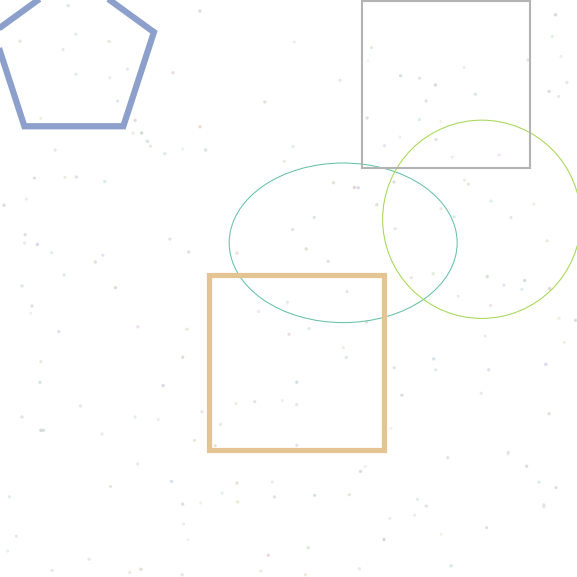[{"shape": "oval", "thickness": 0.5, "radius": 0.99, "center": [0.594, 0.579]}, {"shape": "pentagon", "thickness": 3, "radius": 0.73, "center": [0.128, 0.898]}, {"shape": "circle", "thickness": 0.5, "radius": 0.86, "center": [0.834, 0.619]}, {"shape": "square", "thickness": 2.5, "radius": 0.76, "center": [0.514, 0.371]}, {"shape": "square", "thickness": 1, "radius": 0.73, "center": [0.773, 0.853]}]